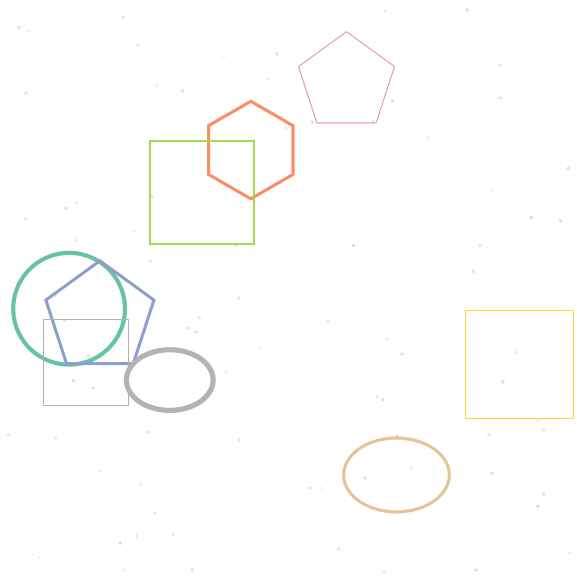[{"shape": "circle", "thickness": 2, "radius": 0.48, "center": [0.12, 0.465]}, {"shape": "hexagon", "thickness": 1.5, "radius": 0.42, "center": [0.434, 0.739]}, {"shape": "pentagon", "thickness": 1.5, "radius": 0.49, "center": [0.173, 0.449]}, {"shape": "pentagon", "thickness": 0.5, "radius": 0.44, "center": [0.6, 0.857]}, {"shape": "square", "thickness": 1, "radius": 0.45, "center": [0.35, 0.666]}, {"shape": "square", "thickness": 0.5, "radius": 0.47, "center": [0.899, 0.369]}, {"shape": "oval", "thickness": 1.5, "radius": 0.46, "center": [0.687, 0.177]}, {"shape": "oval", "thickness": 2.5, "radius": 0.38, "center": [0.294, 0.341]}, {"shape": "square", "thickness": 0.5, "radius": 0.37, "center": [0.148, 0.372]}]